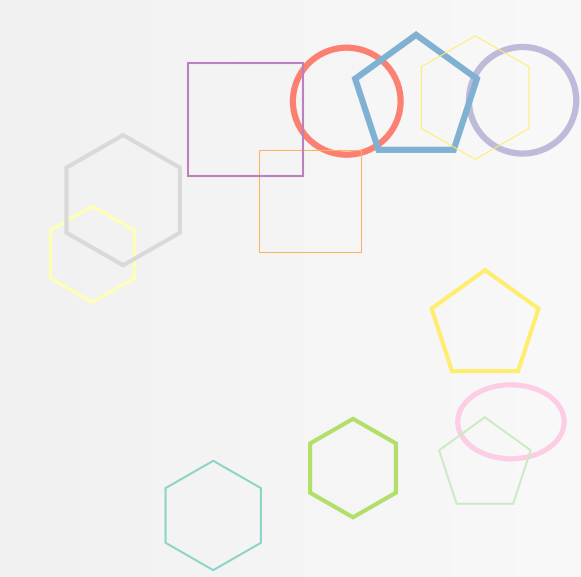[{"shape": "hexagon", "thickness": 1, "radius": 0.47, "center": [0.367, 0.107]}, {"shape": "hexagon", "thickness": 1.5, "radius": 0.42, "center": [0.159, 0.559]}, {"shape": "circle", "thickness": 3, "radius": 0.46, "center": [0.899, 0.825]}, {"shape": "circle", "thickness": 3, "radius": 0.46, "center": [0.597, 0.824]}, {"shape": "pentagon", "thickness": 3, "radius": 0.55, "center": [0.716, 0.829]}, {"shape": "square", "thickness": 0.5, "radius": 0.44, "center": [0.534, 0.651]}, {"shape": "hexagon", "thickness": 2, "radius": 0.43, "center": [0.607, 0.189]}, {"shape": "oval", "thickness": 2.5, "radius": 0.46, "center": [0.879, 0.269]}, {"shape": "hexagon", "thickness": 2, "radius": 0.56, "center": [0.212, 0.653]}, {"shape": "square", "thickness": 1, "radius": 0.49, "center": [0.422, 0.792]}, {"shape": "pentagon", "thickness": 1, "radius": 0.41, "center": [0.834, 0.194]}, {"shape": "hexagon", "thickness": 0.5, "radius": 0.53, "center": [0.818, 0.83]}, {"shape": "pentagon", "thickness": 2, "radius": 0.48, "center": [0.834, 0.435]}]